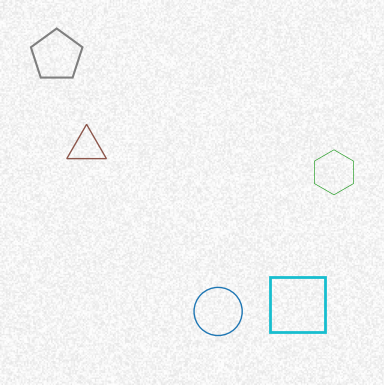[{"shape": "circle", "thickness": 1, "radius": 0.31, "center": [0.567, 0.191]}, {"shape": "hexagon", "thickness": 0.5, "radius": 0.29, "center": [0.867, 0.552]}, {"shape": "triangle", "thickness": 1, "radius": 0.3, "center": [0.225, 0.618]}, {"shape": "pentagon", "thickness": 1.5, "radius": 0.35, "center": [0.147, 0.856]}, {"shape": "square", "thickness": 2, "radius": 0.36, "center": [0.773, 0.209]}]